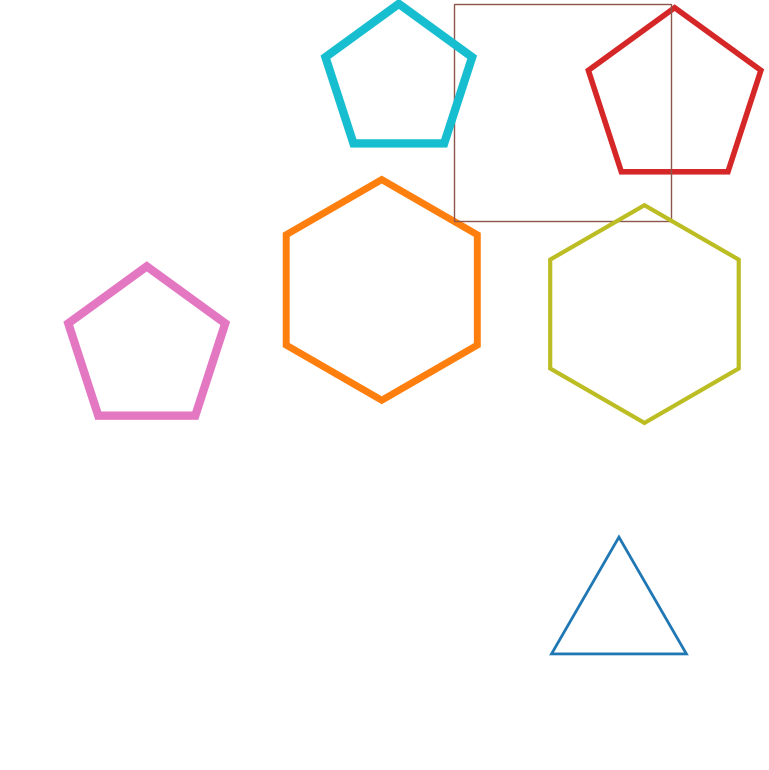[{"shape": "triangle", "thickness": 1, "radius": 0.51, "center": [0.804, 0.201]}, {"shape": "hexagon", "thickness": 2.5, "radius": 0.72, "center": [0.496, 0.623]}, {"shape": "pentagon", "thickness": 2, "radius": 0.59, "center": [0.876, 0.872]}, {"shape": "square", "thickness": 0.5, "radius": 0.7, "center": [0.731, 0.854]}, {"shape": "pentagon", "thickness": 3, "radius": 0.54, "center": [0.191, 0.547]}, {"shape": "hexagon", "thickness": 1.5, "radius": 0.71, "center": [0.837, 0.592]}, {"shape": "pentagon", "thickness": 3, "radius": 0.5, "center": [0.518, 0.895]}]